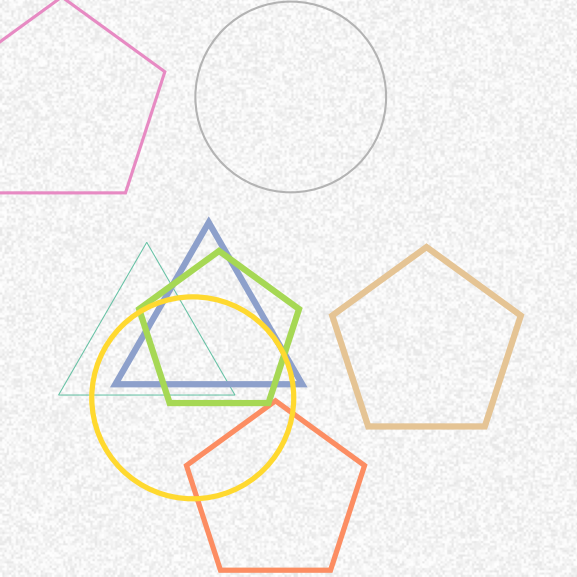[{"shape": "triangle", "thickness": 0.5, "radius": 0.88, "center": [0.254, 0.403]}, {"shape": "pentagon", "thickness": 2.5, "radius": 0.81, "center": [0.477, 0.143]}, {"shape": "triangle", "thickness": 3, "radius": 0.93, "center": [0.361, 0.427]}, {"shape": "pentagon", "thickness": 1.5, "radius": 0.94, "center": [0.107, 0.817]}, {"shape": "pentagon", "thickness": 3, "radius": 0.73, "center": [0.379, 0.419]}, {"shape": "circle", "thickness": 2.5, "radius": 0.87, "center": [0.334, 0.31]}, {"shape": "pentagon", "thickness": 3, "radius": 0.86, "center": [0.739, 0.4]}, {"shape": "circle", "thickness": 1, "radius": 0.83, "center": [0.503, 0.831]}]